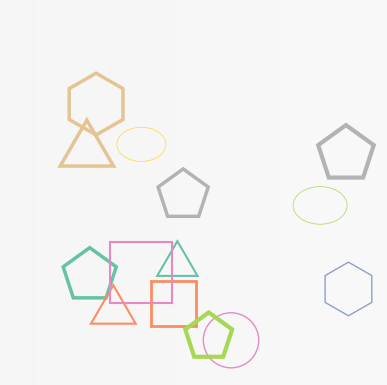[{"shape": "triangle", "thickness": 1.5, "radius": 0.3, "center": [0.458, 0.313]}, {"shape": "pentagon", "thickness": 2.5, "radius": 0.36, "center": [0.232, 0.285]}, {"shape": "square", "thickness": 2, "radius": 0.29, "center": [0.448, 0.212]}, {"shape": "triangle", "thickness": 1.5, "radius": 0.33, "center": [0.292, 0.193]}, {"shape": "hexagon", "thickness": 1, "radius": 0.35, "center": [0.899, 0.249]}, {"shape": "square", "thickness": 1.5, "radius": 0.4, "center": [0.363, 0.292]}, {"shape": "circle", "thickness": 1, "radius": 0.36, "center": [0.596, 0.116]}, {"shape": "oval", "thickness": 0.5, "radius": 0.35, "center": [0.826, 0.466]}, {"shape": "pentagon", "thickness": 3, "radius": 0.32, "center": [0.539, 0.125]}, {"shape": "oval", "thickness": 0.5, "radius": 0.32, "center": [0.365, 0.625]}, {"shape": "hexagon", "thickness": 2.5, "radius": 0.4, "center": [0.248, 0.73]}, {"shape": "triangle", "thickness": 2.5, "radius": 0.4, "center": [0.224, 0.608]}, {"shape": "pentagon", "thickness": 3, "radius": 0.38, "center": [0.893, 0.6]}, {"shape": "pentagon", "thickness": 2.5, "radius": 0.34, "center": [0.473, 0.493]}]